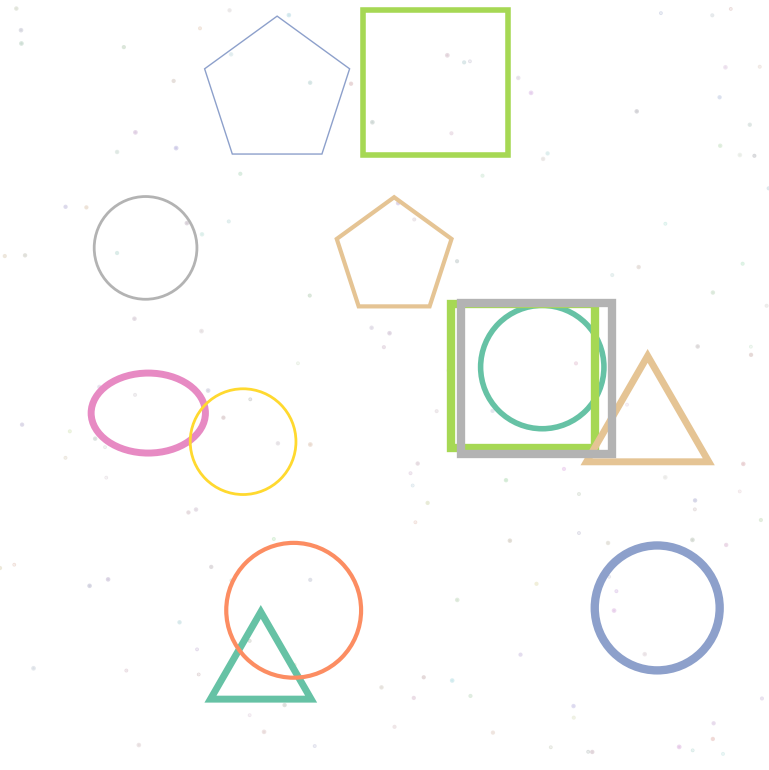[{"shape": "circle", "thickness": 2, "radius": 0.4, "center": [0.704, 0.523]}, {"shape": "triangle", "thickness": 2.5, "radius": 0.38, "center": [0.339, 0.13]}, {"shape": "circle", "thickness": 1.5, "radius": 0.44, "center": [0.381, 0.207]}, {"shape": "pentagon", "thickness": 0.5, "radius": 0.5, "center": [0.36, 0.88]}, {"shape": "circle", "thickness": 3, "radius": 0.41, "center": [0.854, 0.21]}, {"shape": "oval", "thickness": 2.5, "radius": 0.37, "center": [0.193, 0.464]}, {"shape": "square", "thickness": 3, "radius": 0.47, "center": [0.679, 0.512]}, {"shape": "square", "thickness": 2, "radius": 0.47, "center": [0.566, 0.893]}, {"shape": "circle", "thickness": 1, "radius": 0.34, "center": [0.316, 0.426]}, {"shape": "pentagon", "thickness": 1.5, "radius": 0.39, "center": [0.512, 0.665]}, {"shape": "triangle", "thickness": 2.5, "radius": 0.46, "center": [0.841, 0.446]}, {"shape": "circle", "thickness": 1, "radius": 0.33, "center": [0.189, 0.678]}, {"shape": "square", "thickness": 3, "radius": 0.49, "center": [0.697, 0.508]}]